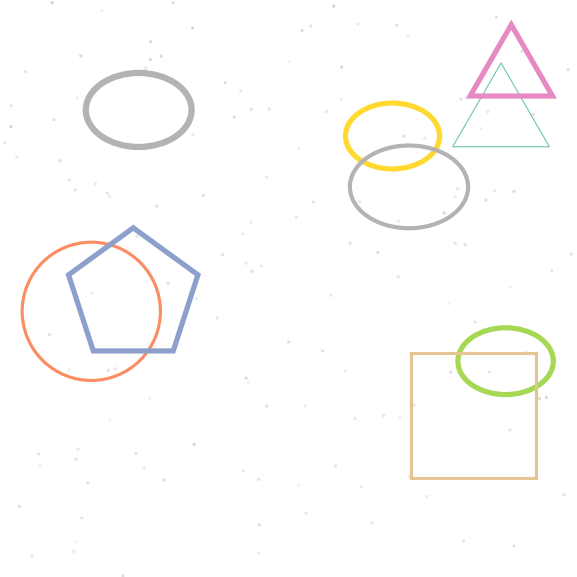[{"shape": "triangle", "thickness": 0.5, "radius": 0.48, "center": [0.868, 0.793]}, {"shape": "circle", "thickness": 1.5, "radius": 0.6, "center": [0.158, 0.46]}, {"shape": "pentagon", "thickness": 2.5, "radius": 0.59, "center": [0.231, 0.487]}, {"shape": "triangle", "thickness": 2.5, "radius": 0.41, "center": [0.885, 0.874]}, {"shape": "oval", "thickness": 2.5, "radius": 0.41, "center": [0.875, 0.374]}, {"shape": "oval", "thickness": 2.5, "radius": 0.41, "center": [0.68, 0.764]}, {"shape": "square", "thickness": 1.5, "radius": 0.54, "center": [0.819, 0.28]}, {"shape": "oval", "thickness": 3, "radius": 0.46, "center": [0.24, 0.809]}, {"shape": "oval", "thickness": 2, "radius": 0.51, "center": [0.708, 0.676]}]